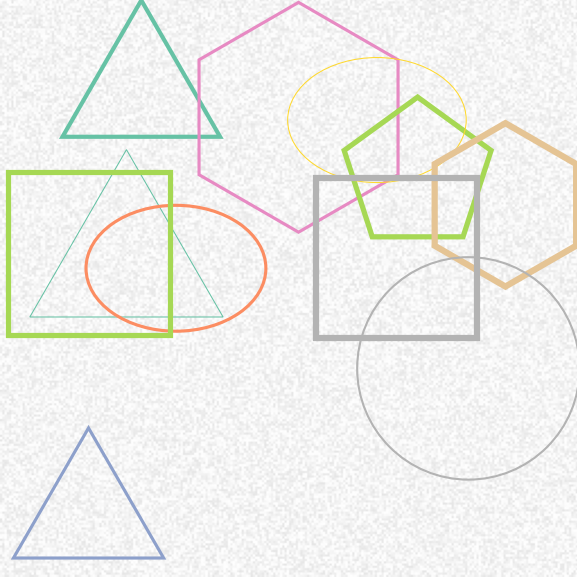[{"shape": "triangle", "thickness": 0.5, "radius": 0.97, "center": [0.219, 0.547]}, {"shape": "triangle", "thickness": 2, "radius": 0.79, "center": [0.245, 0.841]}, {"shape": "oval", "thickness": 1.5, "radius": 0.78, "center": [0.305, 0.535]}, {"shape": "triangle", "thickness": 1.5, "radius": 0.75, "center": [0.153, 0.108]}, {"shape": "hexagon", "thickness": 1.5, "radius": 0.99, "center": [0.517, 0.796]}, {"shape": "square", "thickness": 2.5, "radius": 0.7, "center": [0.154, 0.56]}, {"shape": "pentagon", "thickness": 2.5, "radius": 0.67, "center": [0.723, 0.697]}, {"shape": "oval", "thickness": 0.5, "radius": 0.77, "center": [0.653, 0.791]}, {"shape": "hexagon", "thickness": 3, "radius": 0.71, "center": [0.875, 0.644]}, {"shape": "square", "thickness": 3, "radius": 0.69, "center": [0.687, 0.552]}, {"shape": "circle", "thickness": 1, "radius": 0.96, "center": [0.811, 0.361]}]